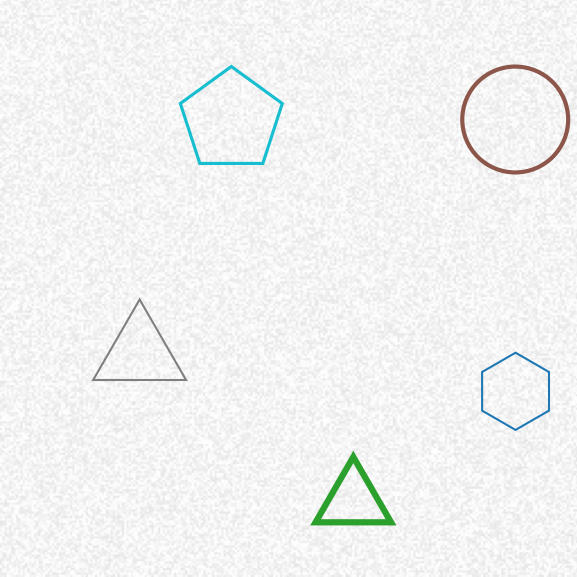[{"shape": "hexagon", "thickness": 1, "radius": 0.33, "center": [0.893, 0.322]}, {"shape": "triangle", "thickness": 3, "radius": 0.38, "center": [0.612, 0.132]}, {"shape": "circle", "thickness": 2, "radius": 0.46, "center": [0.892, 0.792]}, {"shape": "triangle", "thickness": 1, "radius": 0.46, "center": [0.242, 0.388]}, {"shape": "pentagon", "thickness": 1.5, "radius": 0.46, "center": [0.401, 0.791]}]